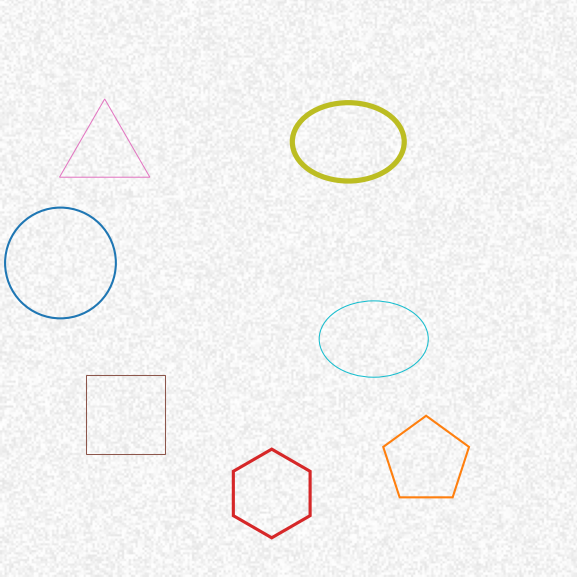[{"shape": "circle", "thickness": 1, "radius": 0.48, "center": [0.105, 0.544]}, {"shape": "pentagon", "thickness": 1, "radius": 0.39, "center": [0.738, 0.201]}, {"shape": "hexagon", "thickness": 1.5, "radius": 0.38, "center": [0.471, 0.145]}, {"shape": "square", "thickness": 0.5, "radius": 0.34, "center": [0.217, 0.282]}, {"shape": "triangle", "thickness": 0.5, "radius": 0.45, "center": [0.181, 0.737]}, {"shape": "oval", "thickness": 2.5, "radius": 0.48, "center": [0.603, 0.754]}, {"shape": "oval", "thickness": 0.5, "radius": 0.47, "center": [0.647, 0.412]}]